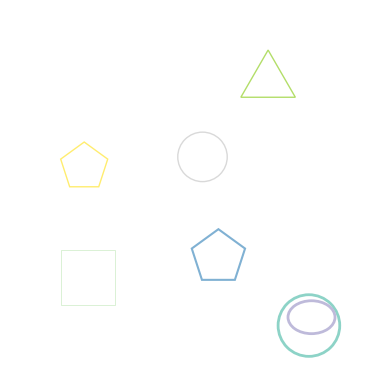[{"shape": "circle", "thickness": 2, "radius": 0.4, "center": [0.802, 0.154]}, {"shape": "oval", "thickness": 2, "radius": 0.31, "center": [0.809, 0.176]}, {"shape": "pentagon", "thickness": 1.5, "radius": 0.36, "center": [0.567, 0.332]}, {"shape": "triangle", "thickness": 1, "radius": 0.41, "center": [0.696, 0.788]}, {"shape": "circle", "thickness": 1, "radius": 0.32, "center": [0.526, 0.593]}, {"shape": "square", "thickness": 0.5, "radius": 0.35, "center": [0.229, 0.279]}, {"shape": "pentagon", "thickness": 1, "radius": 0.32, "center": [0.219, 0.567]}]